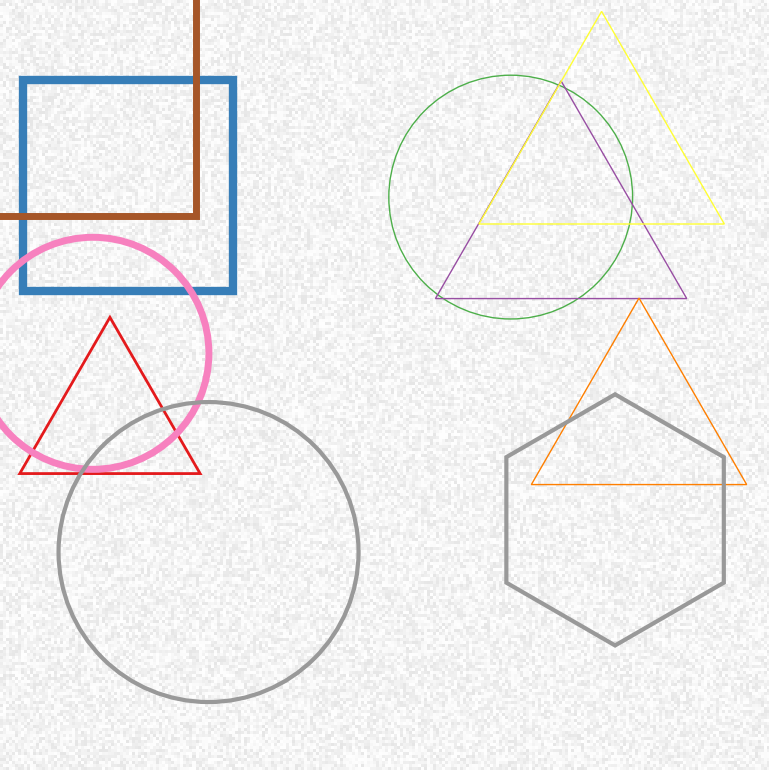[{"shape": "triangle", "thickness": 1, "radius": 0.68, "center": [0.143, 0.453]}, {"shape": "square", "thickness": 3, "radius": 0.68, "center": [0.166, 0.76]}, {"shape": "circle", "thickness": 0.5, "radius": 0.79, "center": [0.663, 0.744]}, {"shape": "triangle", "thickness": 0.5, "radius": 0.94, "center": [0.729, 0.706]}, {"shape": "triangle", "thickness": 0.5, "radius": 0.81, "center": [0.83, 0.451]}, {"shape": "triangle", "thickness": 0.5, "radius": 0.92, "center": [0.781, 0.801]}, {"shape": "square", "thickness": 2.5, "radius": 0.77, "center": [0.102, 0.873]}, {"shape": "circle", "thickness": 2.5, "radius": 0.75, "center": [0.121, 0.541]}, {"shape": "circle", "thickness": 1.5, "radius": 0.97, "center": [0.271, 0.283]}, {"shape": "hexagon", "thickness": 1.5, "radius": 0.82, "center": [0.799, 0.325]}]